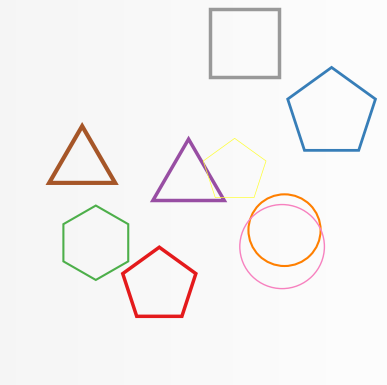[{"shape": "pentagon", "thickness": 2.5, "radius": 0.5, "center": [0.411, 0.259]}, {"shape": "pentagon", "thickness": 2, "radius": 0.6, "center": [0.856, 0.706]}, {"shape": "hexagon", "thickness": 1.5, "radius": 0.48, "center": [0.247, 0.369]}, {"shape": "triangle", "thickness": 2.5, "radius": 0.53, "center": [0.487, 0.532]}, {"shape": "circle", "thickness": 1.5, "radius": 0.47, "center": [0.734, 0.402]}, {"shape": "pentagon", "thickness": 0.5, "radius": 0.43, "center": [0.606, 0.556]}, {"shape": "triangle", "thickness": 3, "radius": 0.49, "center": [0.212, 0.574]}, {"shape": "circle", "thickness": 1, "radius": 0.55, "center": [0.728, 0.36]}, {"shape": "square", "thickness": 2.5, "radius": 0.44, "center": [0.632, 0.889]}]